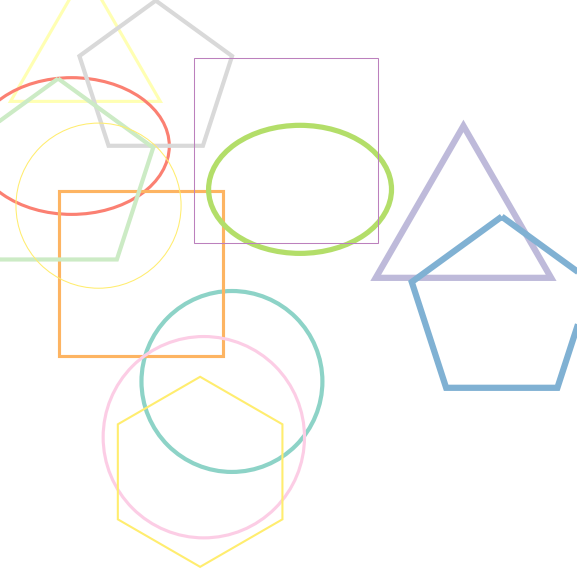[{"shape": "circle", "thickness": 2, "radius": 0.78, "center": [0.402, 0.339]}, {"shape": "triangle", "thickness": 1.5, "radius": 0.75, "center": [0.148, 0.898]}, {"shape": "triangle", "thickness": 3, "radius": 0.88, "center": [0.802, 0.606]}, {"shape": "oval", "thickness": 1.5, "radius": 0.85, "center": [0.124, 0.746]}, {"shape": "pentagon", "thickness": 3, "radius": 0.82, "center": [0.869, 0.46]}, {"shape": "square", "thickness": 1.5, "radius": 0.71, "center": [0.244, 0.525]}, {"shape": "oval", "thickness": 2.5, "radius": 0.79, "center": [0.52, 0.671]}, {"shape": "circle", "thickness": 1.5, "radius": 0.87, "center": [0.353, 0.242]}, {"shape": "pentagon", "thickness": 2, "radius": 0.69, "center": [0.27, 0.859]}, {"shape": "square", "thickness": 0.5, "radius": 0.8, "center": [0.495, 0.739]}, {"shape": "pentagon", "thickness": 2, "radius": 0.87, "center": [0.101, 0.69]}, {"shape": "circle", "thickness": 0.5, "radius": 0.71, "center": [0.171, 0.643]}, {"shape": "hexagon", "thickness": 1, "radius": 0.82, "center": [0.347, 0.182]}]